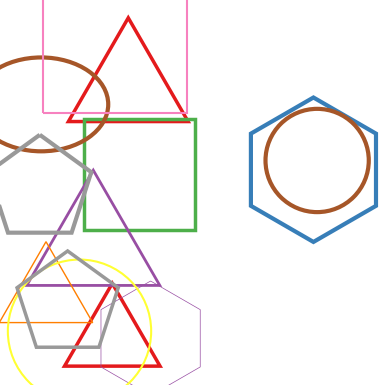[{"shape": "triangle", "thickness": 2.5, "radius": 0.9, "center": [0.333, 0.774]}, {"shape": "triangle", "thickness": 2.5, "radius": 0.72, "center": [0.292, 0.121]}, {"shape": "hexagon", "thickness": 3, "radius": 0.94, "center": [0.814, 0.559]}, {"shape": "square", "thickness": 2.5, "radius": 0.72, "center": [0.362, 0.547]}, {"shape": "triangle", "thickness": 2, "radius": 1.0, "center": [0.242, 0.358]}, {"shape": "hexagon", "thickness": 0.5, "radius": 0.74, "center": [0.391, 0.121]}, {"shape": "triangle", "thickness": 1, "radius": 0.7, "center": [0.119, 0.232]}, {"shape": "circle", "thickness": 1.5, "radius": 0.93, "center": [0.207, 0.14]}, {"shape": "oval", "thickness": 3, "radius": 0.87, "center": [0.107, 0.729]}, {"shape": "circle", "thickness": 3, "radius": 0.67, "center": [0.824, 0.583]}, {"shape": "square", "thickness": 1.5, "radius": 0.93, "center": [0.298, 0.893]}, {"shape": "pentagon", "thickness": 2.5, "radius": 0.69, "center": [0.176, 0.21]}, {"shape": "pentagon", "thickness": 3, "radius": 0.7, "center": [0.103, 0.509]}]